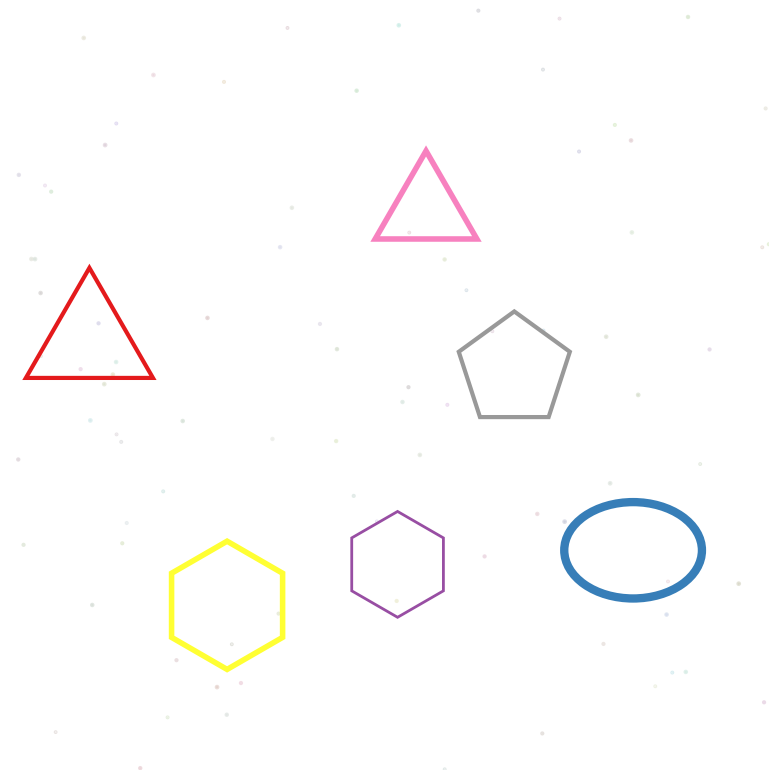[{"shape": "triangle", "thickness": 1.5, "radius": 0.48, "center": [0.116, 0.557]}, {"shape": "oval", "thickness": 3, "radius": 0.45, "center": [0.822, 0.285]}, {"shape": "hexagon", "thickness": 1, "radius": 0.34, "center": [0.516, 0.267]}, {"shape": "hexagon", "thickness": 2, "radius": 0.42, "center": [0.295, 0.214]}, {"shape": "triangle", "thickness": 2, "radius": 0.38, "center": [0.553, 0.728]}, {"shape": "pentagon", "thickness": 1.5, "radius": 0.38, "center": [0.668, 0.52]}]